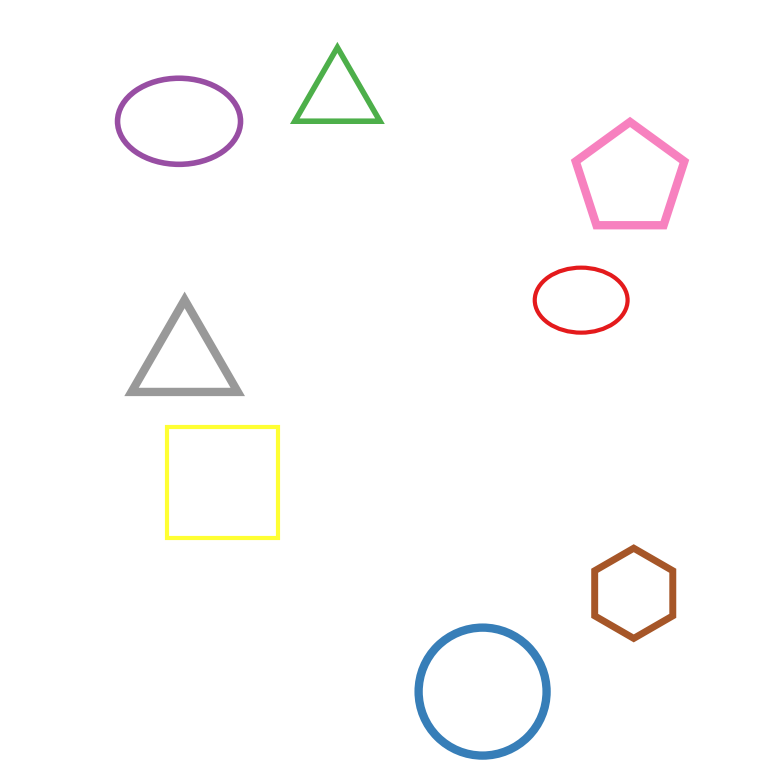[{"shape": "oval", "thickness": 1.5, "radius": 0.3, "center": [0.755, 0.61]}, {"shape": "circle", "thickness": 3, "radius": 0.42, "center": [0.627, 0.102]}, {"shape": "triangle", "thickness": 2, "radius": 0.32, "center": [0.438, 0.875]}, {"shape": "oval", "thickness": 2, "radius": 0.4, "center": [0.233, 0.842]}, {"shape": "square", "thickness": 1.5, "radius": 0.36, "center": [0.289, 0.374]}, {"shape": "hexagon", "thickness": 2.5, "radius": 0.29, "center": [0.823, 0.229]}, {"shape": "pentagon", "thickness": 3, "radius": 0.37, "center": [0.818, 0.767]}, {"shape": "triangle", "thickness": 3, "radius": 0.4, "center": [0.24, 0.531]}]